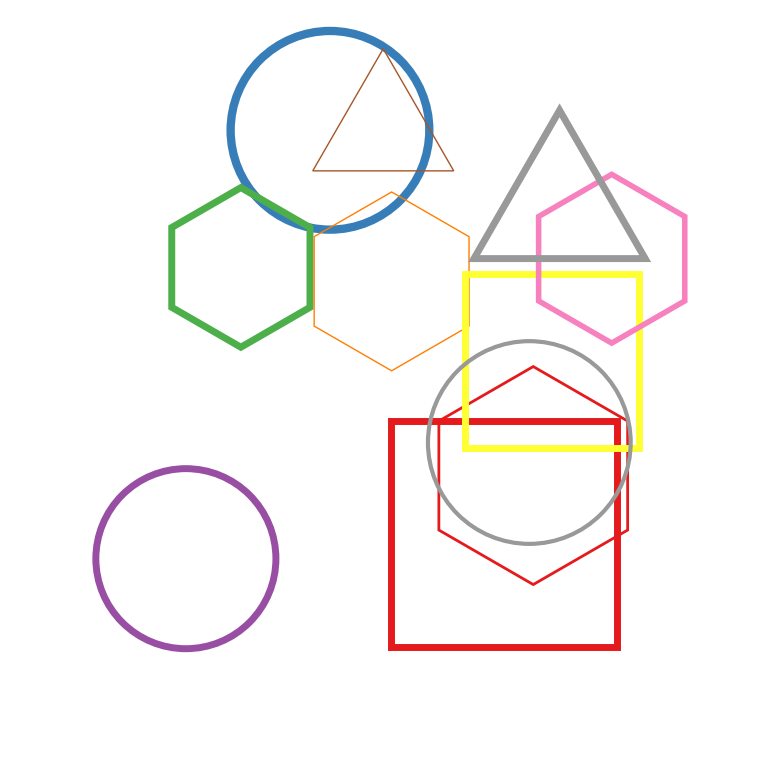[{"shape": "hexagon", "thickness": 1, "radius": 0.71, "center": [0.693, 0.382]}, {"shape": "square", "thickness": 2.5, "radius": 0.73, "center": [0.655, 0.307]}, {"shape": "circle", "thickness": 3, "radius": 0.65, "center": [0.429, 0.831]}, {"shape": "hexagon", "thickness": 2.5, "radius": 0.52, "center": [0.313, 0.653]}, {"shape": "circle", "thickness": 2.5, "radius": 0.58, "center": [0.241, 0.274]}, {"shape": "hexagon", "thickness": 0.5, "radius": 0.58, "center": [0.509, 0.635]}, {"shape": "square", "thickness": 2.5, "radius": 0.57, "center": [0.717, 0.532]}, {"shape": "triangle", "thickness": 0.5, "radius": 0.53, "center": [0.498, 0.831]}, {"shape": "hexagon", "thickness": 2, "radius": 0.55, "center": [0.794, 0.664]}, {"shape": "triangle", "thickness": 2.5, "radius": 0.64, "center": [0.727, 0.728]}, {"shape": "circle", "thickness": 1.5, "radius": 0.66, "center": [0.687, 0.425]}]